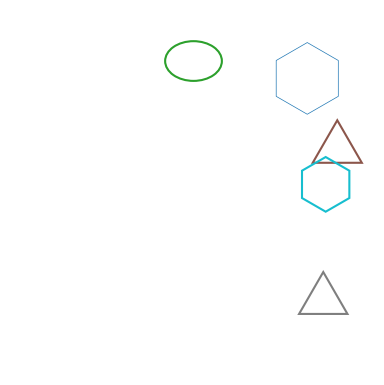[{"shape": "hexagon", "thickness": 0.5, "radius": 0.47, "center": [0.798, 0.796]}, {"shape": "oval", "thickness": 1.5, "radius": 0.37, "center": [0.503, 0.841]}, {"shape": "triangle", "thickness": 1.5, "radius": 0.37, "center": [0.876, 0.614]}, {"shape": "triangle", "thickness": 1.5, "radius": 0.36, "center": [0.84, 0.221]}, {"shape": "hexagon", "thickness": 1.5, "radius": 0.36, "center": [0.846, 0.521]}]